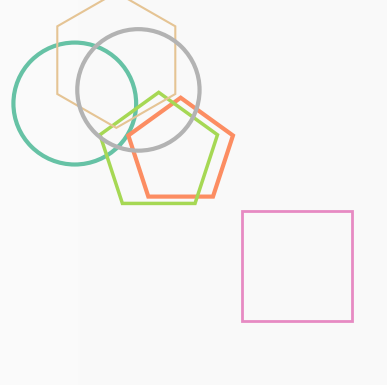[{"shape": "circle", "thickness": 3, "radius": 0.79, "center": [0.193, 0.731]}, {"shape": "pentagon", "thickness": 3, "radius": 0.71, "center": [0.466, 0.604]}, {"shape": "square", "thickness": 2, "radius": 0.71, "center": [0.768, 0.309]}, {"shape": "pentagon", "thickness": 2.5, "radius": 0.8, "center": [0.41, 0.601]}, {"shape": "hexagon", "thickness": 1.5, "radius": 0.88, "center": [0.3, 0.844]}, {"shape": "circle", "thickness": 3, "radius": 0.79, "center": [0.357, 0.766]}]